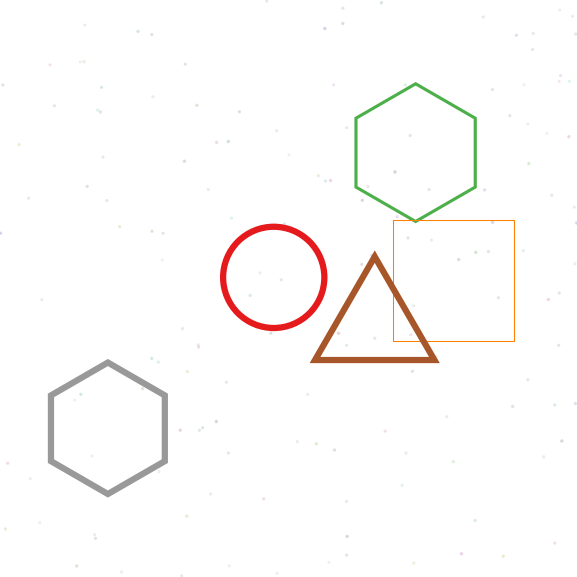[{"shape": "circle", "thickness": 3, "radius": 0.44, "center": [0.474, 0.519]}, {"shape": "hexagon", "thickness": 1.5, "radius": 0.6, "center": [0.72, 0.735]}, {"shape": "square", "thickness": 0.5, "radius": 0.52, "center": [0.785, 0.514]}, {"shape": "triangle", "thickness": 3, "radius": 0.6, "center": [0.649, 0.435]}, {"shape": "hexagon", "thickness": 3, "radius": 0.57, "center": [0.187, 0.258]}]